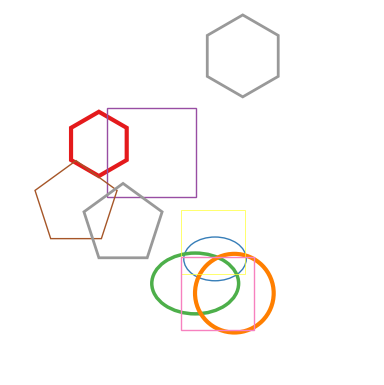[{"shape": "hexagon", "thickness": 3, "radius": 0.42, "center": [0.257, 0.626]}, {"shape": "oval", "thickness": 1, "radius": 0.41, "center": [0.558, 0.328]}, {"shape": "oval", "thickness": 2.5, "radius": 0.56, "center": [0.507, 0.264]}, {"shape": "square", "thickness": 1, "radius": 0.58, "center": [0.393, 0.604]}, {"shape": "circle", "thickness": 3, "radius": 0.51, "center": [0.609, 0.239]}, {"shape": "square", "thickness": 0.5, "radius": 0.42, "center": [0.554, 0.371]}, {"shape": "pentagon", "thickness": 1, "radius": 0.56, "center": [0.197, 0.471]}, {"shape": "square", "thickness": 1, "radius": 0.47, "center": [0.565, 0.238]}, {"shape": "hexagon", "thickness": 2, "radius": 0.53, "center": [0.631, 0.855]}, {"shape": "pentagon", "thickness": 2, "radius": 0.53, "center": [0.32, 0.417]}]